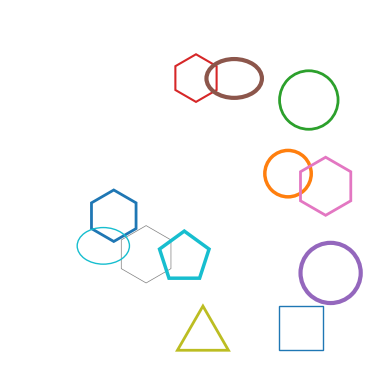[{"shape": "hexagon", "thickness": 2, "radius": 0.33, "center": [0.295, 0.44]}, {"shape": "square", "thickness": 1, "radius": 0.29, "center": [0.781, 0.148]}, {"shape": "circle", "thickness": 2.5, "radius": 0.3, "center": [0.748, 0.549]}, {"shape": "circle", "thickness": 2, "radius": 0.38, "center": [0.802, 0.74]}, {"shape": "hexagon", "thickness": 1.5, "radius": 0.31, "center": [0.509, 0.797]}, {"shape": "circle", "thickness": 3, "radius": 0.39, "center": [0.859, 0.291]}, {"shape": "oval", "thickness": 3, "radius": 0.36, "center": [0.608, 0.796]}, {"shape": "hexagon", "thickness": 2, "radius": 0.38, "center": [0.846, 0.516]}, {"shape": "hexagon", "thickness": 0.5, "radius": 0.37, "center": [0.38, 0.34]}, {"shape": "triangle", "thickness": 2, "radius": 0.38, "center": [0.527, 0.128]}, {"shape": "oval", "thickness": 1, "radius": 0.34, "center": [0.268, 0.361]}, {"shape": "pentagon", "thickness": 2.5, "radius": 0.34, "center": [0.479, 0.332]}]